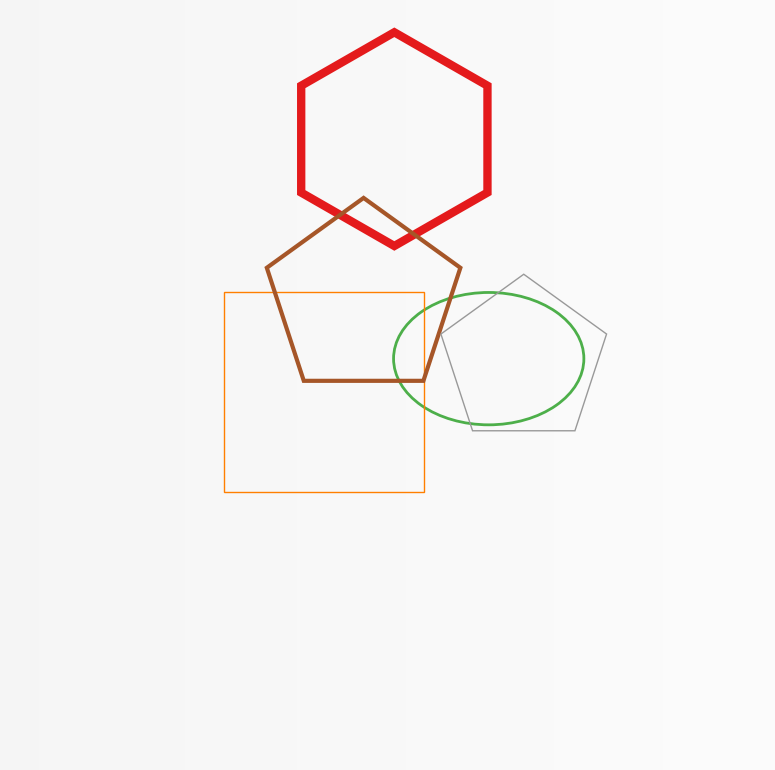[{"shape": "hexagon", "thickness": 3, "radius": 0.69, "center": [0.509, 0.819]}, {"shape": "oval", "thickness": 1, "radius": 0.61, "center": [0.631, 0.534]}, {"shape": "square", "thickness": 0.5, "radius": 0.65, "center": [0.418, 0.491]}, {"shape": "pentagon", "thickness": 1.5, "radius": 0.66, "center": [0.469, 0.612]}, {"shape": "pentagon", "thickness": 0.5, "radius": 0.56, "center": [0.676, 0.531]}]